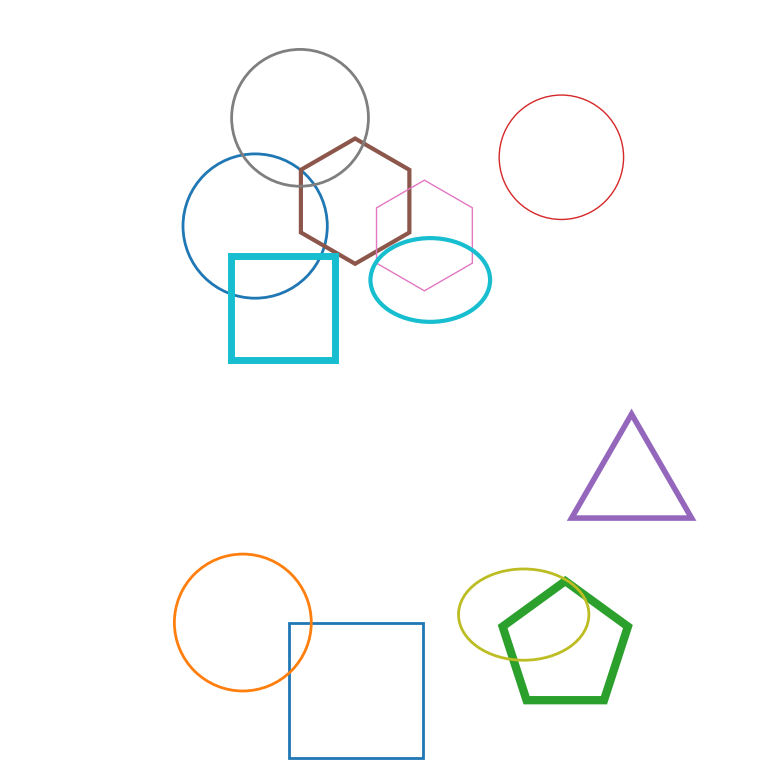[{"shape": "square", "thickness": 1, "radius": 0.44, "center": [0.462, 0.104]}, {"shape": "circle", "thickness": 1, "radius": 0.47, "center": [0.331, 0.706]}, {"shape": "circle", "thickness": 1, "radius": 0.44, "center": [0.315, 0.192]}, {"shape": "pentagon", "thickness": 3, "radius": 0.43, "center": [0.734, 0.16]}, {"shape": "circle", "thickness": 0.5, "radius": 0.4, "center": [0.729, 0.796]}, {"shape": "triangle", "thickness": 2, "radius": 0.45, "center": [0.82, 0.372]}, {"shape": "hexagon", "thickness": 1.5, "radius": 0.41, "center": [0.461, 0.739]}, {"shape": "hexagon", "thickness": 0.5, "radius": 0.36, "center": [0.551, 0.694]}, {"shape": "circle", "thickness": 1, "radius": 0.44, "center": [0.39, 0.847]}, {"shape": "oval", "thickness": 1, "radius": 0.42, "center": [0.68, 0.202]}, {"shape": "square", "thickness": 2.5, "radius": 0.34, "center": [0.368, 0.6]}, {"shape": "oval", "thickness": 1.5, "radius": 0.39, "center": [0.559, 0.636]}]